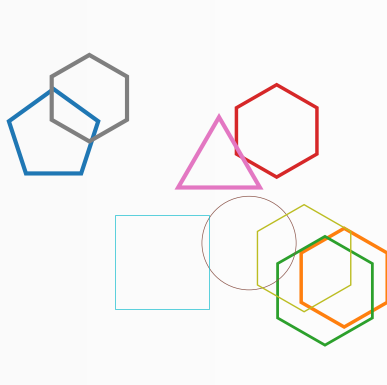[{"shape": "pentagon", "thickness": 3, "radius": 0.61, "center": [0.138, 0.648]}, {"shape": "hexagon", "thickness": 2.5, "radius": 0.64, "center": [0.888, 0.279]}, {"shape": "hexagon", "thickness": 2, "radius": 0.71, "center": [0.839, 0.245]}, {"shape": "hexagon", "thickness": 2.5, "radius": 0.6, "center": [0.714, 0.66]}, {"shape": "circle", "thickness": 0.5, "radius": 0.61, "center": [0.643, 0.369]}, {"shape": "triangle", "thickness": 3, "radius": 0.61, "center": [0.565, 0.574]}, {"shape": "hexagon", "thickness": 3, "radius": 0.56, "center": [0.231, 0.745]}, {"shape": "hexagon", "thickness": 1, "radius": 0.7, "center": [0.785, 0.329]}, {"shape": "square", "thickness": 0.5, "radius": 0.6, "center": [0.419, 0.32]}]